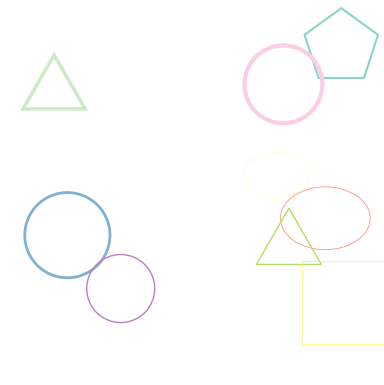[{"shape": "pentagon", "thickness": 1.5, "radius": 0.5, "center": [0.886, 0.879]}, {"shape": "oval", "thickness": 0.5, "radius": 0.42, "center": [0.716, 0.544]}, {"shape": "oval", "thickness": 0.5, "radius": 0.58, "center": [0.845, 0.433]}, {"shape": "circle", "thickness": 2, "radius": 0.55, "center": [0.175, 0.389]}, {"shape": "triangle", "thickness": 1, "radius": 0.49, "center": [0.75, 0.362]}, {"shape": "circle", "thickness": 3, "radius": 0.51, "center": [0.736, 0.781]}, {"shape": "circle", "thickness": 1, "radius": 0.44, "center": [0.314, 0.251]}, {"shape": "triangle", "thickness": 2.5, "radius": 0.47, "center": [0.141, 0.764]}, {"shape": "square", "thickness": 0.5, "radius": 0.54, "center": [0.893, 0.214]}]